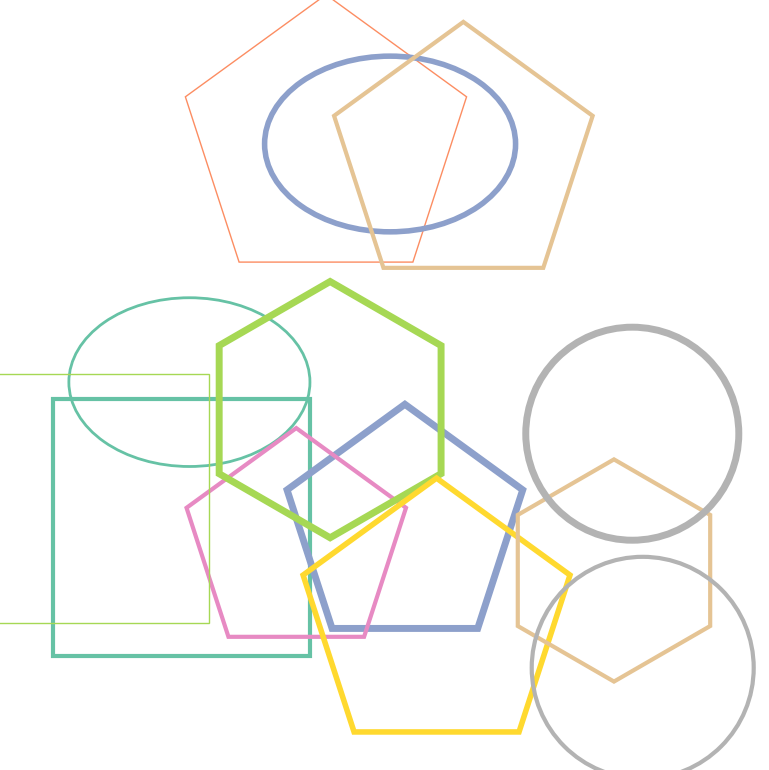[{"shape": "square", "thickness": 1.5, "radius": 0.83, "center": [0.236, 0.315]}, {"shape": "oval", "thickness": 1, "radius": 0.78, "center": [0.246, 0.504]}, {"shape": "pentagon", "thickness": 0.5, "radius": 0.96, "center": [0.423, 0.815]}, {"shape": "pentagon", "thickness": 2.5, "radius": 0.8, "center": [0.526, 0.314]}, {"shape": "oval", "thickness": 2, "radius": 0.81, "center": [0.507, 0.813]}, {"shape": "pentagon", "thickness": 1.5, "radius": 0.75, "center": [0.385, 0.294]}, {"shape": "hexagon", "thickness": 2.5, "radius": 0.83, "center": [0.429, 0.468]}, {"shape": "square", "thickness": 0.5, "radius": 0.81, "center": [0.109, 0.353]}, {"shape": "pentagon", "thickness": 2, "radius": 0.91, "center": [0.567, 0.197]}, {"shape": "hexagon", "thickness": 1.5, "radius": 0.72, "center": [0.797, 0.259]}, {"shape": "pentagon", "thickness": 1.5, "radius": 0.88, "center": [0.602, 0.795]}, {"shape": "circle", "thickness": 2.5, "radius": 0.69, "center": [0.821, 0.437]}, {"shape": "circle", "thickness": 1.5, "radius": 0.72, "center": [0.835, 0.133]}]